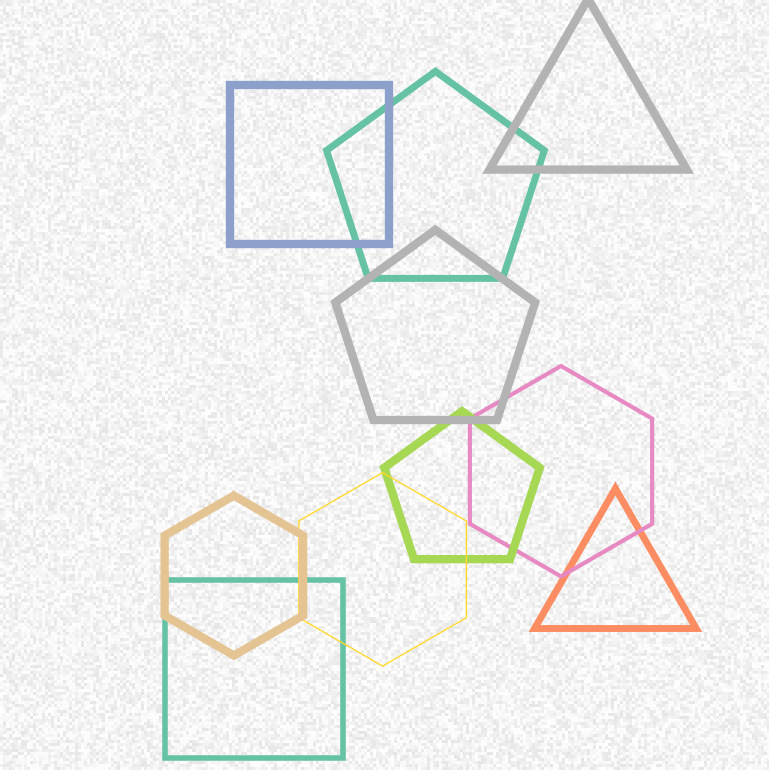[{"shape": "square", "thickness": 2, "radius": 0.58, "center": [0.33, 0.131]}, {"shape": "pentagon", "thickness": 2.5, "radius": 0.74, "center": [0.566, 0.759]}, {"shape": "triangle", "thickness": 2.5, "radius": 0.61, "center": [0.799, 0.244]}, {"shape": "square", "thickness": 3, "radius": 0.52, "center": [0.402, 0.786]}, {"shape": "hexagon", "thickness": 1.5, "radius": 0.68, "center": [0.729, 0.388]}, {"shape": "pentagon", "thickness": 3, "radius": 0.53, "center": [0.6, 0.36]}, {"shape": "hexagon", "thickness": 0.5, "radius": 0.63, "center": [0.497, 0.261]}, {"shape": "hexagon", "thickness": 3, "radius": 0.52, "center": [0.304, 0.253]}, {"shape": "triangle", "thickness": 3, "radius": 0.74, "center": [0.764, 0.854]}, {"shape": "pentagon", "thickness": 3, "radius": 0.68, "center": [0.565, 0.565]}]